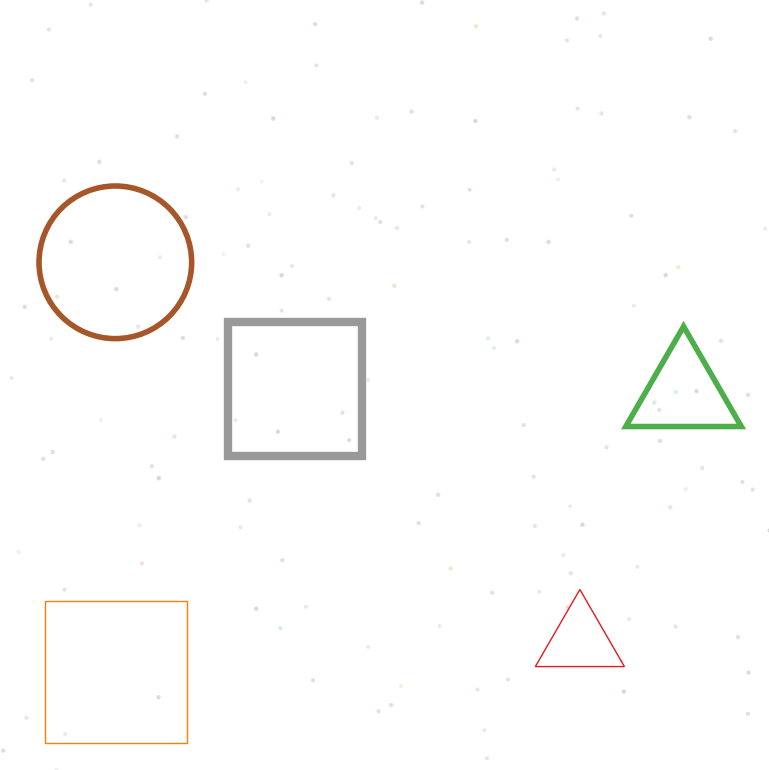[{"shape": "triangle", "thickness": 0.5, "radius": 0.33, "center": [0.753, 0.168]}, {"shape": "triangle", "thickness": 2, "radius": 0.43, "center": [0.888, 0.489]}, {"shape": "square", "thickness": 0.5, "radius": 0.46, "center": [0.15, 0.127]}, {"shape": "circle", "thickness": 2, "radius": 0.5, "center": [0.15, 0.659]}, {"shape": "square", "thickness": 3, "radius": 0.44, "center": [0.383, 0.494]}]